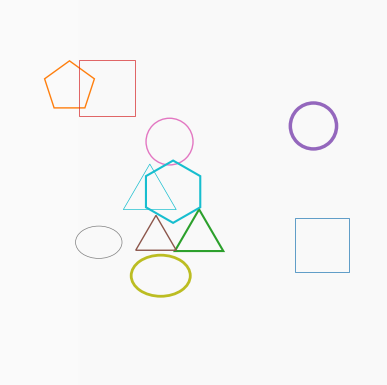[{"shape": "square", "thickness": 0.5, "radius": 0.35, "center": [0.831, 0.363]}, {"shape": "pentagon", "thickness": 1, "radius": 0.34, "center": [0.179, 0.774]}, {"shape": "triangle", "thickness": 1.5, "radius": 0.36, "center": [0.514, 0.384]}, {"shape": "square", "thickness": 0.5, "radius": 0.36, "center": [0.276, 0.772]}, {"shape": "circle", "thickness": 2.5, "radius": 0.3, "center": [0.809, 0.673]}, {"shape": "triangle", "thickness": 1, "radius": 0.3, "center": [0.403, 0.38]}, {"shape": "circle", "thickness": 1, "radius": 0.3, "center": [0.437, 0.632]}, {"shape": "oval", "thickness": 0.5, "radius": 0.3, "center": [0.255, 0.371]}, {"shape": "oval", "thickness": 2, "radius": 0.38, "center": [0.415, 0.284]}, {"shape": "triangle", "thickness": 0.5, "radius": 0.39, "center": [0.387, 0.495]}, {"shape": "hexagon", "thickness": 1.5, "radius": 0.4, "center": [0.447, 0.502]}]